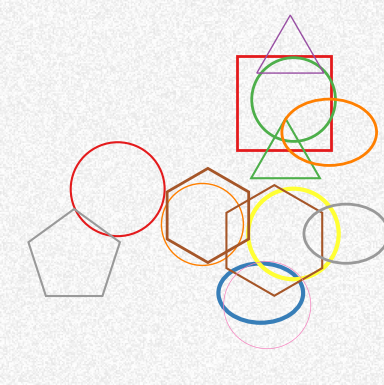[{"shape": "circle", "thickness": 1.5, "radius": 0.61, "center": [0.306, 0.509]}, {"shape": "square", "thickness": 2, "radius": 0.61, "center": [0.738, 0.733]}, {"shape": "oval", "thickness": 3, "radius": 0.55, "center": [0.677, 0.239]}, {"shape": "circle", "thickness": 2, "radius": 0.54, "center": [0.763, 0.741]}, {"shape": "triangle", "thickness": 1.5, "radius": 0.52, "center": [0.742, 0.589]}, {"shape": "triangle", "thickness": 1, "radius": 0.5, "center": [0.754, 0.86]}, {"shape": "oval", "thickness": 2, "radius": 0.62, "center": [0.855, 0.656]}, {"shape": "circle", "thickness": 1, "radius": 0.53, "center": [0.526, 0.417]}, {"shape": "circle", "thickness": 3, "radius": 0.59, "center": [0.762, 0.392]}, {"shape": "hexagon", "thickness": 2, "radius": 0.61, "center": [0.54, 0.44]}, {"shape": "hexagon", "thickness": 1.5, "radius": 0.72, "center": [0.713, 0.375]}, {"shape": "circle", "thickness": 0.5, "radius": 0.57, "center": [0.694, 0.207]}, {"shape": "oval", "thickness": 2, "radius": 0.55, "center": [0.899, 0.393]}, {"shape": "pentagon", "thickness": 1.5, "radius": 0.62, "center": [0.193, 0.332]}]